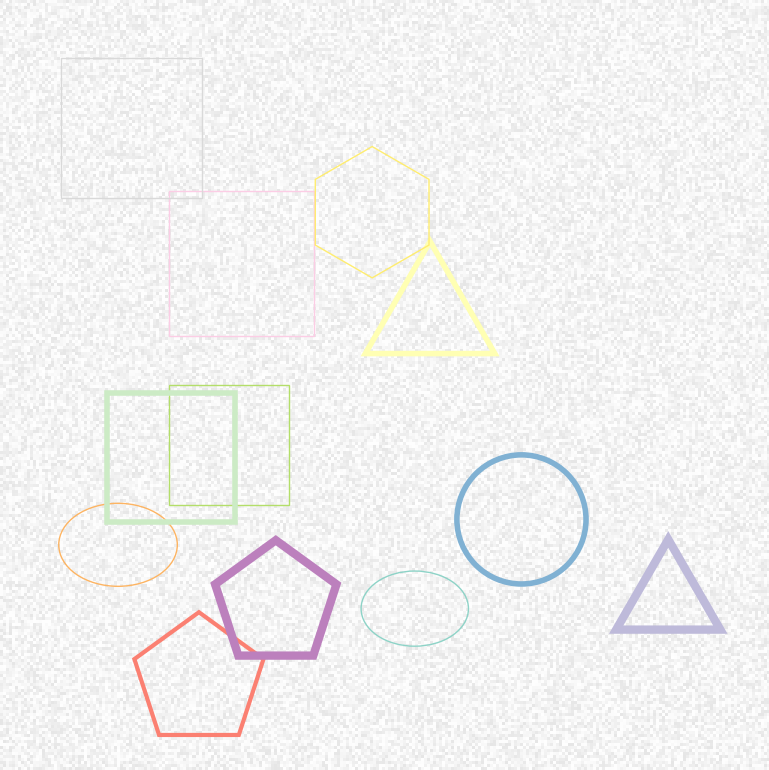[{"shape": "oval", "thickness": 0.5, "radius": 0.35, "center": [0.539, 0.21]}, {"shape": "triangle", "thickness": 2, "radius": 0.49, "center": [0.559, 0.589]}, {"shape": "triangle", "thickness": 3, "radius": 0.39, "center": [0.868, 0.221]}, {"shape": "pentagon", "thickness": 1.5, "radius": 0.44, "center": [0.258, 0.117]}, {"shape": "circle", "thickness": 2, "radius": 0.42, "center": [0.677, 0.325]}, {"shape": "oval", "thickness": 0.5, "radius": 0.38, "center": [0.153, 0.292]}, {"shape": "square", "thickness": 0.5, "radius": 0.39, "center": [0.298, 0.422]}, {"shape": "square", "thickness": 0.5, "radius": 0.47, "center": [0.314, 0.658]}, {"shape": "square", "thickness": 0.5, "radius": 0.46, "center": [0.171, 0.834]}, {"shape": "pentagon", "thickness": 3, "radius": 0.41, "center": [0.358, 0.216]}, {"shape": "square", "thickness": 2, "radius": 0.42, "center": [0.222, 0.406]}, {"shape": "hexagon", "thickness": 0.5, "radius": 0.43, "center": [0.483, 0.724]}]